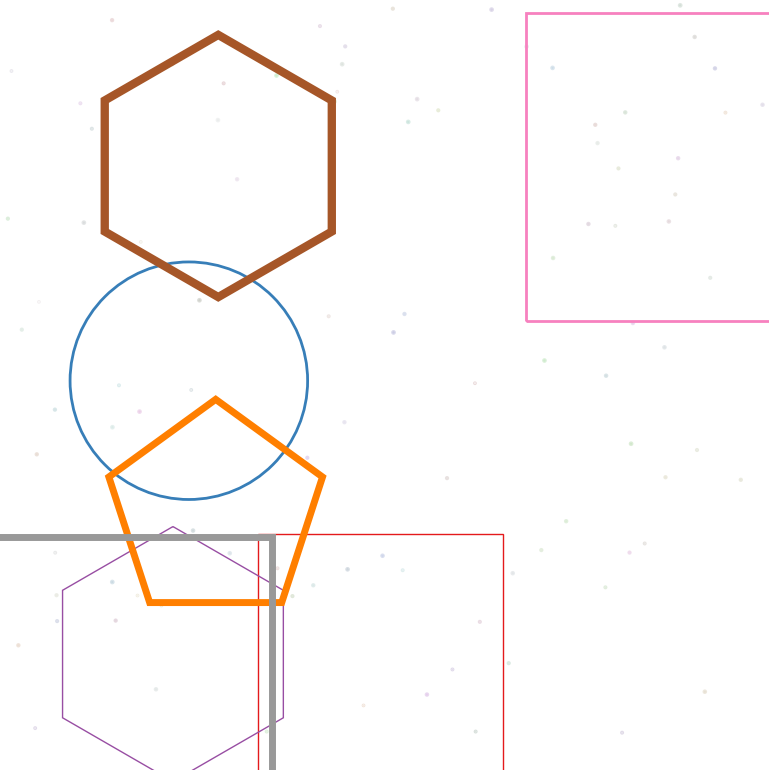[{"shape": "square", "thickness": 0.5, "radius": 0.8, "center": [0.494, 0.148]}, {"shape": "circle", "thickness": 1, "radius": 0.77, "center": [0.245, 0.506]}, {"shape": "hexagon", "thickness": 0.5, "radius": 0.83, "center": [0.225, 0.151]}, {"shape": "pentagon", "thickness": 2.5, "radius": 0.73, "center": [0.28, 0.335]}, {"shape": "hexagon", "thickness": 3, "radius": 0.85, "center": [0.283, 0.784]}, {"shape": "square", "thickness": 1, "radius": 1.0, "center": [0.883, 0.783]}, {"shape": "square", "thickness": 2.5, "radius": 0.93, "center": [0.167, 0.117]}]